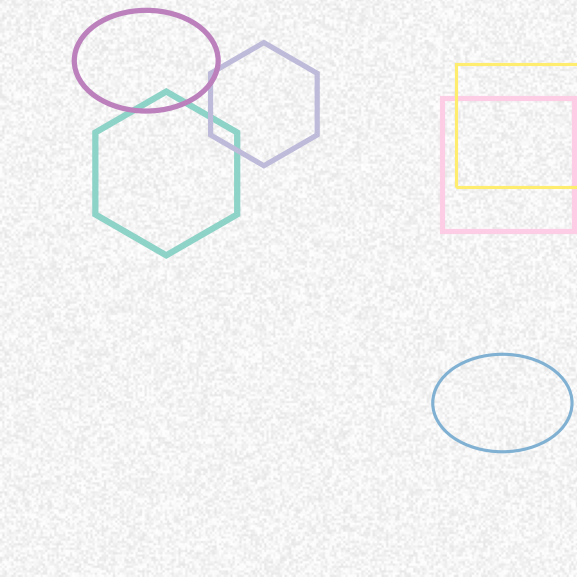[{"shape": "hexagon", "thickness": 3, "radius": 0.71, "center": [0.288, 0.699]}, {"shape": "hexagon", "thickness": 2.5, "radius": 0.53, "center": [0.457, 0.819]}, {"shape": "oval", "thickness": 1.5, "radius": 0.6, "center": [0.87, 0.301]}, {"shape": "square", "thickness": 2.5, "radius": 0.57, "center": [0.88, 0.714]}, {"shape": "oval", "thickness": 2.5, "radius": 0.62, "center": [0.253, 0.894]}, {"shape": "square", "thickness": 1.5, "radius": 0.53, "center": [0.895, 0.782]}]